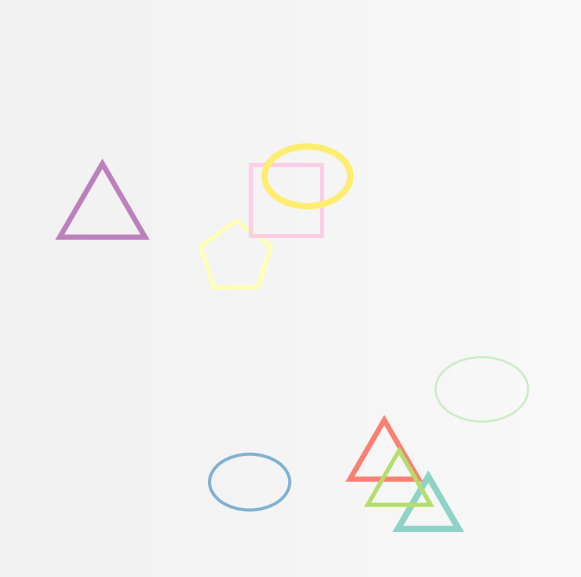[{"shape": "triangle", "thickness": 3, "radius": 0.3, "center": [0.737, 0.114]}, {"shape": "pentagon", "thickness": 2, "radius": 0.32, "center": [0.406, 0.553]}, {"shape": "triangle", "thickness": 2.5, "radius": 0.34, "center": [0.661, 0.203]}, {"shape": "oval", "thickness": 1.5, "radius": 0.34, "center": [0.429, 0.164]}, {"shape": "triangle", "thickness": 2, "radius": 0.31, "center": [0.687, 0.156]}, {"shape": "square", "thickness": 2, "radius": 0.31, "center": [0.493, 0.652]}, {"shape": "triangle", "thickness": 2.5, "radius": 0.42, "center": [0.176, 0.631]}, {"shape": "oval", "thickness": 1, "radius": 0.4, "center": [0.829, 0.325]}, {"shape": "oval", "thickness": 3, "radius": 0.37, "center": [0.529, 0.694]}]